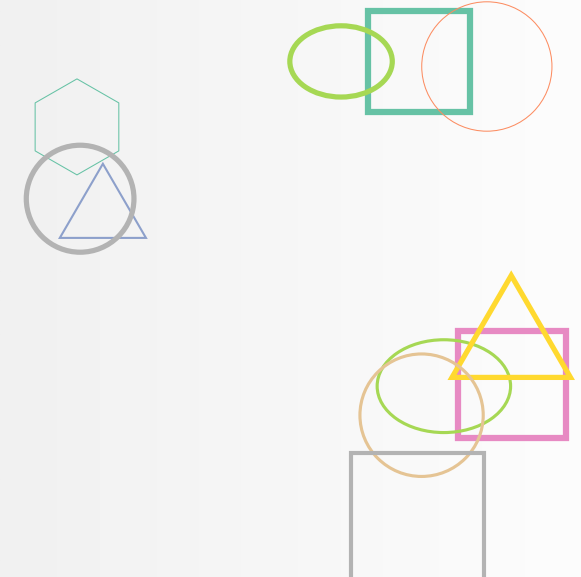[{"shape": "square", "thickness": 3, "radius": 0.44, "center": [0.721, 0.893]}, {"shape": "hexagon", "thickness": 0.5, "radius": 0.42, "center": [0.132, 0.779]}, {"shape": "circle", "thickness": 0.5, "radius": 0.56, "center": [0.838, 0.884]}, {"shape": "triangle", "thickness": 1, "radius": 0.43, "center": [0.177, 0.63]}, {"shape": "square", "thickness": 3, "radius": 0.46, "center": [0.881, 0.333]}, {"shape": "oval", "thickness": 1.5, "radius": 0.57, "center": [0.764, 0.33]}, {"shape": "oval", "thickness": 2.5, "radius": 0.44, "center": [0.587, 0.893]}, {"shape": "triangle", "thickness": 2.5, "radius": 0.59, "center": [0.88, 0.404]}, {"shape": "circle", "thickness": 1.5, "radius": 0.53, "center": [0.725, 0.28]}, {"shape": "circle", "thickness": 2.5, "radius": 0.46, "center": [0.138, 0.655]}, {"shape": "square", "thickness": 2, "radius": 0.57, "center": [0.718, 0.101]}]